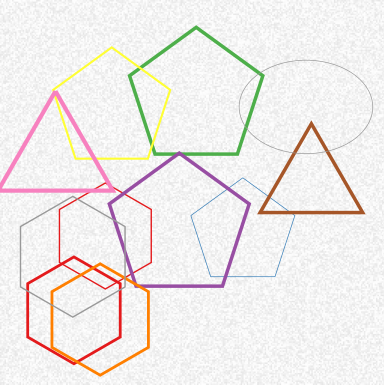[{"shape": "hexagon", "thickness": 1, "radius": 0.69, "center": [0.274, 0.387]}, {"shape": "hexagon", "thickness": 2, "radius": 0.69, "center": [0.192, 0.194]}, {"shape": "pentagon", "thickness": 0.5, "radius": 0.71, "center": [0.631, 0.396]}, {"shape": "pentagon", "thickness": 2.5, "radius": 0.91, "center": [0.51, 0.747]}, {"shape": "pentagon", "thickness": 2.5, "radius": 0.96, "center": [0.466, 0.411]}, {"shape": "hexagon", "thickness": 2, "radius": 0.72, "center": [0.26, 0.17]}, {"shape": "pentagon", "thickness": 1.5, "radius": 0.8, "center": [0.29, 0.717]}, {"shape": "triangle", "thickness": 2.5, "radius": 0.77, "center": [0.809, 0.525]}, {"shape": "triangle", "thickness": 3, "radius": 0.86, "center": [0.144, 0.591]}, {"shape": "oval", "thickness": 0.5, "radius": 0.87, "center": [0.795, 0.722]}, {"shape": "hexagon", "thickness": 1, "radius": 0.78, "center": [0.189, 0.333]}]